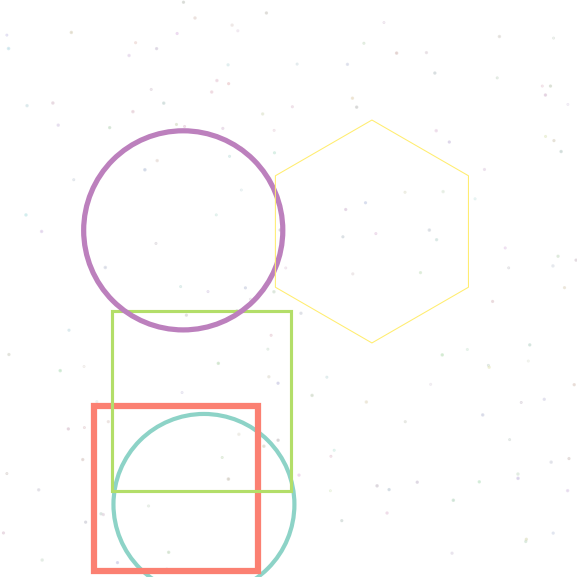[{"shape": "circle", "thickness": 2, "radius": 0.78, "center": [0.353, 0.126]}, {"shape": "square", "thickness": 3, "radius": 0.71, "center": [0.305, 0.153]}, {"shape": "square", "thickness": 1.5, "radius": 0.78, "center": [0.349, 0.305]}, {"shape": "circle", "thickness": 2.5, "radius": 0.86, "center": [0.317, 0.6]}, {"shape": "hexagon", "thickness": 0.5, "radius": 0.97, "center": [0.644, 0.598]}]